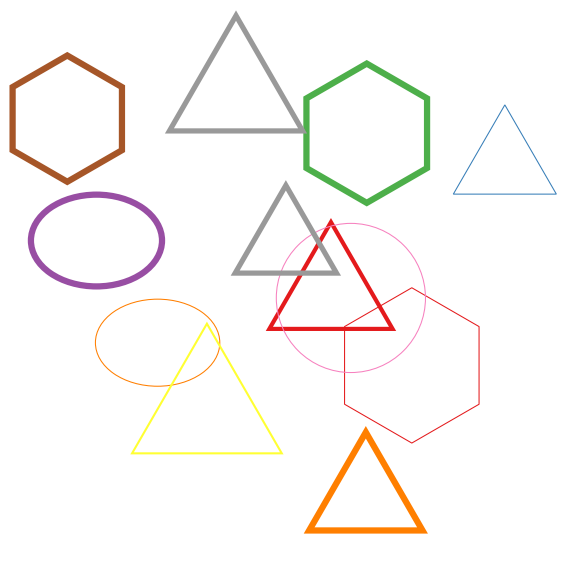[{"shape": "triangle", "thickness": 2, "radius": 0.62, "center": [0.573, 0.491]}, {"shape": "hexagon", "thickness": 0.5, "radius": 0.67, "center": [0.713, 0.366]}, {"shape": "triangle", "thickness": 0.5, "radius": 0.52, "center": [0.874, 0.714]}, {"shape": "hexagon", "thickness": 3, "radius": 0.6, "center": [0.635, 0.768]}, {"shape": "oval", "thickness": 3, "radius": 0.57, "center": [0.167, 0.583]}, {"shape": "triangle", "thickness": 3, "radius": 0.57, "center": [0.633, 0.137]}, {"shape": "oval", "thickness": 0.5, "radius": 0.54, "center": [0.273, 0.406]}, {"shape": "triangle", "thickness": 1, "radius": 0.75, "center": [0.358, 0.289]}, {"shape": "hexagon", "thickness": 3, "radius": 0.55, "center": [0.116, 0.794]}, {"shape": "circle", "thickness": 0.5, "radius": 0.65, "center": [0.608, 0.483]}, {"shape": "triangle", "thickness": 2.5, "radius": 0.51, "center": [0.495, 0.577]}, {"shape": "triangle", "thickness": 2.5, "radius": 0.67, "center": [0.409, 0.839]}]